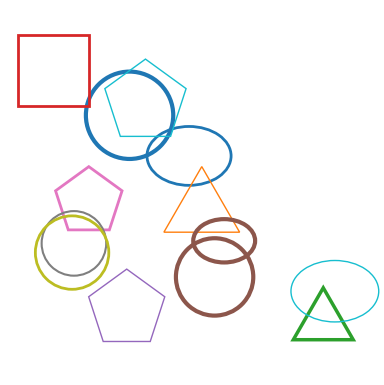[{"shape": "circle", "thickness": 3, "radius": 0.57, "center": [0.337, 0.701]}, {"shape": "oval", "thickness": 2, "radius": 0.55, "center": [0.491, 0.595]}, {"shape": "triangle", "thickness": 1, "radius": 0.57, "center": [0.524, 0.454]}, {"shape": "triangle", "thickness": 2.5, "radius": 0.45, "center": [0.84, 0.163]}, {"shape": "square", "thickness": 2, "radius": 0.46, "center": [0.139, 0.816]}, {"shape": "pentagon", "thickness": 1, "radius": 0.52, "center": [0.329, 0.197]}, {"shape": "circle", "thickness": 3, "radius": 0.5, "center": [0.557, 0.281]}, {"shape": "oval", "thickness": 3, "radius": 0.4, "center": [0.582, 0.375]}, {"shape": "pentagon", "thickness": 2, "radius": 0.45, "center": [0.231, 0.476]}, {"shape": "circle", "thickness": 1.5, "radius": 0.42, "center": [0.192, 0.368]}, {"shape": "circle", "thickness": 2, "radius": 0.48, "center": [0.187, 0.344]}, {"shape": "oval", "thickness": 1, "radius": 0.57, "center": [0.87, 0.244]}, {"shape": "pentagon", "thickness": 1, "radius": 0.55, "center": [0.378, 0.736]}]